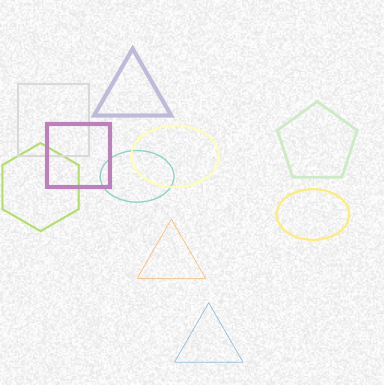[{"shape": "oval", "thickness": 1, "radius": 0.48, "center": [0.356, 0.542]}, {"shape": "oval", "thickness": 1.5, "radius": 0.57, "center": [0.455, 0.594]}, {"shape": "triangle", "thickness": 3, "radius": 0.58, "center": [0.345, 0.758]}, {"shape": "triangle", "thickness": 0.5, "radius": 0.51, "center": [0.542, 0.111]}, {"shape": "triangle", "thickness": 0.5, "radius": 0.51, "center": [0.445, 0.328]}, {"shape": "hexagon", "thickness": 1.5, "radius": 0.57, "center": [0.105, 0.514]}, {"shape": "square", "thickness": 1.5, "radius": 0.46, "center": [0.139, 0.688]}, {"shape": "square", "thickness": 3, "radius": 0.41, "center": [0.203, 0.595]}, {"shape": "pentagon", "thickness": 2, "radius": 0.54, "center": [0.824, 0.628]}, {"shape": "oval", "thickness": 1.5, "radius": 0.47, "center": [0.813, 0.443]}]